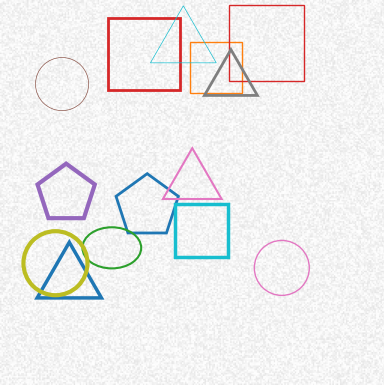[{"shape": "pentagon", "thickness": 2, "radius": 0.43, "center": [0.382, 0.464]}, {"shape": "triangle", "thickness": 2.5, "radius": 0.48, "center": [0.18, 0.274]}, {"shape": "square", "thickness": 1, "radius": 0.34, "center": [0.561, 0.825]}, {"shape": "oval", "thickness": 1.5, "radius": 0.38, "center": [0.29, 0.356]}, {"shape": "square", "thickness": 2, "radius": 0.47, "center": [0.375, 0.86]}, {"shape": "square", "thickness": 1, "radius": 0.49, "center": [0.692, 0.889]}, {"shape": "pentagon", "thickness": 3, "radius": 0.39, "center": [0.172, 0.497]}, {"shape": "circle", "thickness": 0.5, "radius": 0.35, "center": [0.161, 0.782]}, {"shape": "circle", "thickness": 1, "radius": 0.36, "center": [0.732, 0.304]}, {"shape": "triangle", "thickness": 1.5, "radius": 0.44, "center": [0.499, 0.527]}, {"shape": "triangle", "thickness": 2, "radius": 0.4, "center": [0.6, 0.792]}, {"shape": "circle", "thickness": 3, "radius": 0.42, "center": [0.144, 0.316]}, {"shape": "square", "thickness": 2.5, "radius": 0.35, "center": [0.523, 0.402]}, {"shape": "triangle", "thickness": 0.5, "radius": 0.49, "center": [0.476, 0.886]}]